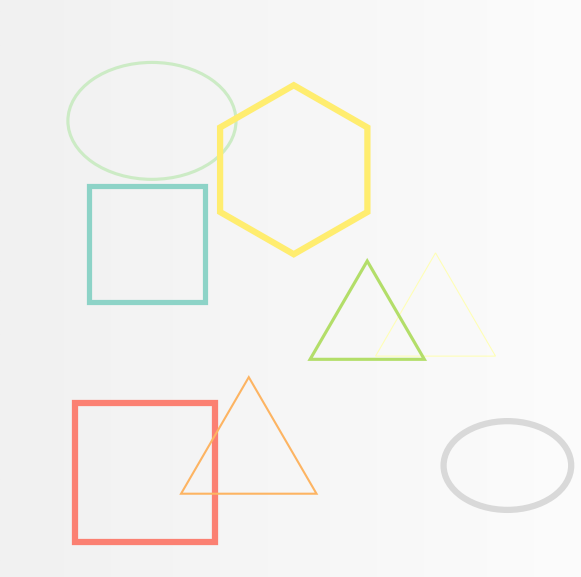[{"shape": "square", "thickness": 2.5, "radius": 0.5, "center": [0.253, 0.577]}, {"shape": "triangle", "thickness": 0.5, "radius": 0.6, "center": [0.749, 0.442]}, {"shape": "square", "thickness": 3, "radius": 0.6, "center": [0.249, 0.182]}, {"shape": "triangle", "thickness": 1, "radius": 0.67, "center": [0.428, 0.211]}, {"shape": "triangle", "thickness": 1.5, "radius": 0.57, "center": [0.632, 0.434]}, {"shape": "oval", "thickness": 3, "radius": 0.55, "center": [0.873, 0.193]}, {"shape": "oval", "thickness": 1.5, "radius": 0.72, "center": [0.261, 0.79]}, {"shape": "hexagon", "thickness": 3, "radius": 0.73, "center": [0.505, 0.705]}]